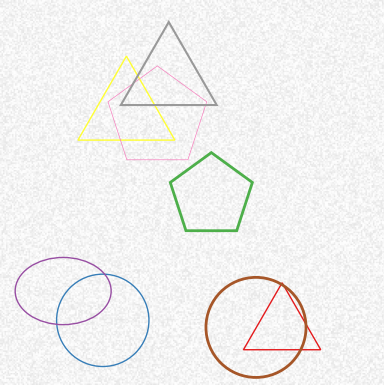[{"shape": "triangle", "thickness": 1, "radius": 0.58, "center": [0.733, 0.15]}, {"shape": "circle", "thickness": 1, "radius": 0.6, "center": [0.267, 0.168]}, {"shape": "pentagon", "thickness": 2, "radius": 0.56, "center": [0.549, 0.491]}, {"shape": "oval", "thickness": 1, "radius": 0.62, "center": [0.164, 0.244]}, {"shape": "triangle", "thickness": 1, "radius": 0.73, "center": [0.328, 0.709]}, {"shape": "circle", "thickness": 2, "radius": 0.65, "center": [0.665, 0.15]}, {"shape": "pentagon", "thickness": 0.5, "radius": 0.67, "center": [0.409, 0.694]}, {"shape": "triangle", "thickness": 1.5, "radius": 0.72, "center": [0.438, 0.799]}]